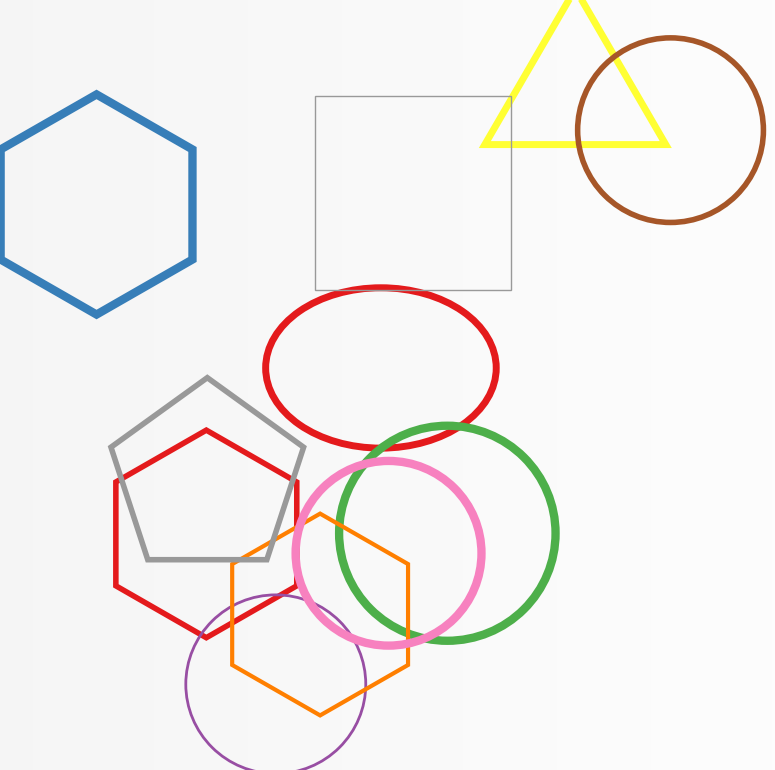[{"shape": "oval", "thickness": 2.5, "radius": 0.74, "center": [0.492, 0.522]}, {"shape": "hexagon", "thickness": 2, "radius": 0.67, "center": [0.266, 0.307]}, {"shape": "hexagon", "thickness": 3, "radius": 0.71, "center": [0.125, 0.734]}, {"shape": "circle", "thickness": 3, "radius": 0.7, "center": [0.577, 0.307]}, {"shape": "circle", "thickness": 1, "radius": 0.58, "center": [0.356, 0.111]}, {"shape": "hexagon", "thickness": 1.5, "radius": 0.66, "center": [0.413, 0.202]}, {"shape": "triangle", "thickness": 2.5, "radius": 0.67, "center": [0.742, 0.88]}, {"shape": "circle", "thickness": 2, "radius": 0.6, "center": [0.865, 0.831]}, {"shape": "circle", "thickness": 3, "radius": 0.6, "center": [0.501, 0.281]}, {"shape": "square", "thickness": 0.5, "radius": 0.63, "center": [0.533, 0.749]}, {"shape": "pentagon", "thickness": 2, "radius": 0.65, "center": [0.267, 0.379]}]